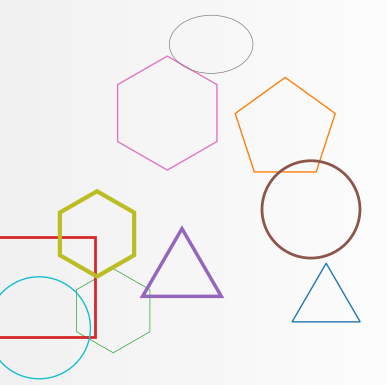[{"shape": "triangle", "thickness": 1, "radius": 0.51, "center": [0.842, 0.215]}, {"shape": "pentagon", "thickness": 1, "radius": 0.68, "center": [0.736, 0.663]}, {"shape": "hexagon", "thickness": 0.5, "radius": 0.55, "center": [0.292, 0.193]}, {"shape": "square", "thickness": 2, "radius": 0.65, "center": [0.114, 0.255]}, {"shape": "triangle", "thickness": 2.5, "radius": 0.59, "center": [0.47, 0.289]}, {"shape": "circle", "thickness": 2, "radius": 0.63, "center": [0.803, 0.456]}, {"shape": "hexagon", "thickness": 1, "radius": 0.74, "center": [0.432, 0.706]}, {"shape": "oval", "thickness": 0.5, "radius": 0.54, "center": [0.545, 0.885]}, {"shape": "hexagon", "thickness": 3, "radius": 0.55, "center": [0.25, 0.393]}, {"shape": "circle", "thickness": 1, "radius": 0.66, "center": [0.101, 0.149]}]